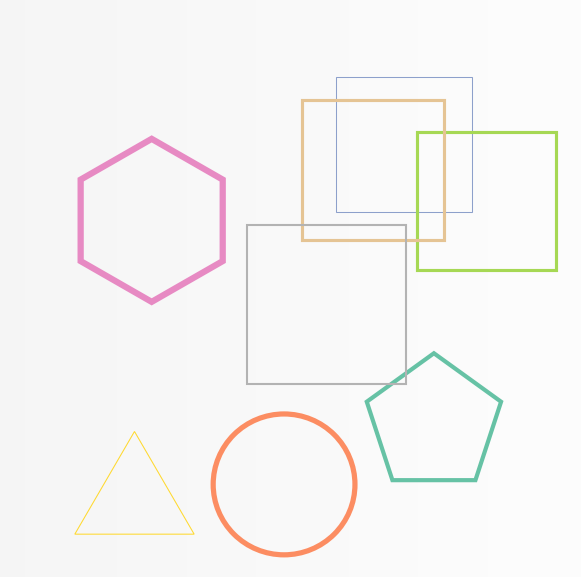[{"shape": "pentagon", "thickness": 2, "radius": 0.61, "center": [0.747, 0.266]}, {"shape": "circle", "thickness": 2.5, "radius": 0.61, "center": [0.489, 0.16]}, {"shape": "square", "thickness": 0.5, "radius": 0.59, "center": [0.695, 0.749]}, {"shape": "hexagon", "thickness": 3, "radius": 0.71, "center": [0.261, 0.618]}, {"shape": "square", "thickness": 1.5, "radius": 0.6, "center": [0.837, 0.651]}, {"shape": "triangle", "thickness": 0.5, "radius": 0.59, "center": [0.231, 0.133]}, {"shape": "square", "thickness": 1.5, "radius": 0.61, "center": [0.642, 0.704]}, {"shape": "square", "thickness": 1, "radius": 0.69, "center": [0.562, 0.472]}]